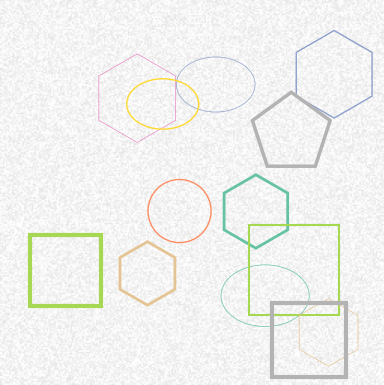[{"shape": "oval", "thickness": 0.5, "radius": 0.57, "center": [0.689, 0.232]}, {"shape": "hexagon", "thickness": 2, "radius": 0.48, "center": [0.665, 0.451]}, {"shape": "circle", "thickness": 1, "radius": 0.41, "center": [0.466, 0.452]}, {"shape": "oval", "thickness": 0.5, "radius": 0.51, "center": [0.56, 0.781]}, {"shape": "hexagon", "thickness": 1, "radius": 0.57, "center": [0.868, 0.807]}, {"shape": "hexagon", "thickness": 0.5, "radius": 0.58, "center": [0.356, 0.745]}, {"shape": "square", "thickness": 3, "radius": 0.46, "center": [0.171, 0.298]}, {"shape": "square", "thickness": 1.5, "radius": 0.58, "center": [0.764, 0.299]}, {"shape": "oval", "thickness": 1, "radius": 0.47, "center": [0.423, 0.73]}, {"shape": "hexagon", "thickness": 2, "radius": 0.41, "center": [0.383, 0.29]}, {"shape": "hexagon", "thickness": 0.5, "radius": 0.44, "center": [0.853, 0.137]}, {"shape": "pentagon", "thickness": 2.5, "radius": 0.53, "center": [0.757, 0.654]}, {"shape": "square", "thickness": 3, "radius": 0.48, "center": [0.803, 0.116]}]